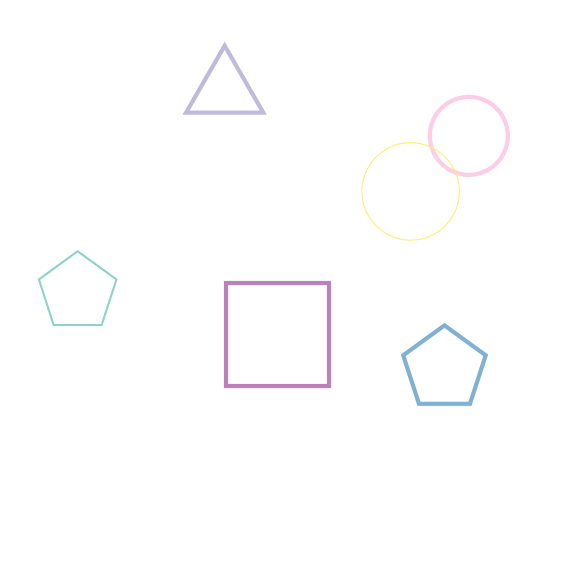[{"shape": "pentagon", "thickness": 1, "radius": 0.35, "center": [0.134, 0.493]}, {"shape": "triangle", "thickness": 2, "radius": 0.39, "center": [0.389, 0.843]}, {"shape": "pentagon", "thickness": 2, "radius": 0.38, "center": [0.77, 0.361]}, {"shape": "circle", "thickness": 2, "radius": 0.34, "center": [0.812, 0.764]}, {"shape": "square", "thickness": 2, "radius": 0.45, "center": [0.481, 0.419]}, {"shape": "circle", "thickness": 0.5, "radius": 0.42, "center": [0.711, 0.668]}]